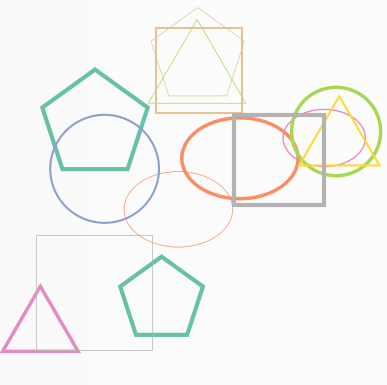[{"shape": "pentagon", "thickness": 3, "radius": 0.72, "center": [0.245, 0.676]}, {"shape": "pentagon", "thickness": 3, "radius": 0.56, "center": [0.417, 0.221]}, {"shape": "oval", "thickness": 2.5, "radius": 0.75, "center": [0.619, 0.589]}, {"shape": "oval", "thickness": 0.5, "radius": 0.7, "center": [0.46, 0.456]}, {"shape": "circle", "thickness": 1.5, "radius": 0.7, "center": [0.27, 0.561]}, {"shape": "triangle", "thickness": 2.5, "radius": 0.56, "center": [0.104, 0.144]}, {"shape": "oval", "thickness": 1, "radius": 0.53, "center": [0.837, 0.642]}, {"shape": "triangle", "thickness": 0.5, "radius": 0.73, "center": [0.509, 0.804]}, {"shape": "circle", "thickness": 2.5, "radius": 0.57, "center": [0.867, 0.658]}, {"shape": "triangle", "thickness": 1.5, "radius": 0.6, "center": [0.876, 0.63]}, {"shape": "square", "thickness": 1.5, "radius": 0.55, "center": [0.514, 0.817]}, {"shape": "pentagon", "thickness": 0.5, "radius": 0.63, "center": [0.51, 0.853]}, {"shape": "square", "thickness": 0.5, "radius": 0.75, "center": [0.242, 0.241]}, {"shape": "square", "thickness": 3, "radius": 0.58, "center": [0.72, 0.584]}]